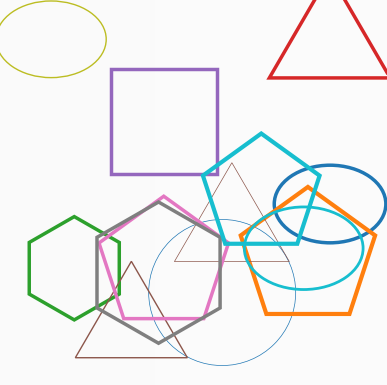[{"shape": "circle", "thickness": 0.5, "radius": 0.95, "center": [0.573, 0.24]}, {"shape": "oval", "thickness": 2.5, "radius": 0.72, "center": [0.852, 0.47]}, {"shape": "pentagon", "thickness": 3, "radius": 0.91, "center": [0.795, 0.332]}, {"shape": "hexagon", "thickness": 2.5, "radius": 0.67, "center": [0.192, 0.303]}, {"shape": "triangle", "thickness": 2.5, "radius": 0.9, "center": [0.851, 0.888]}, {"shape": "square", "thickness": 2.5, "radius": 0.68, "center": [0.424, 0.684]}, {"shape": "triangle", "thickness": 1, "radius": 0.83, "center": [0.339, 0.154]}, {"shape": "triangle", "thickness": 0.5, "radius": 0.86, "center": [0.598, 0.406]}, {"shape": "pentagon", "thickness": 2.5, "radius": 0.88, "center": [0.423, 0.315]}, {"shape": "hexagon", "thickness": 2.5, "radius": 0.92, "center": [0.409, 0.292]}, {"shape": "oval", "thickness": 1, "radius": 0.71, "center": [0.132, 0.898]}, {"shape": "oval", "thickness": 2, "radius": 0.77, "center": [0.784, 0.355]}, {"shape": "pentagon", "thickness": 3, "radius": 0.79, "center": [0.674, 0.495]}]